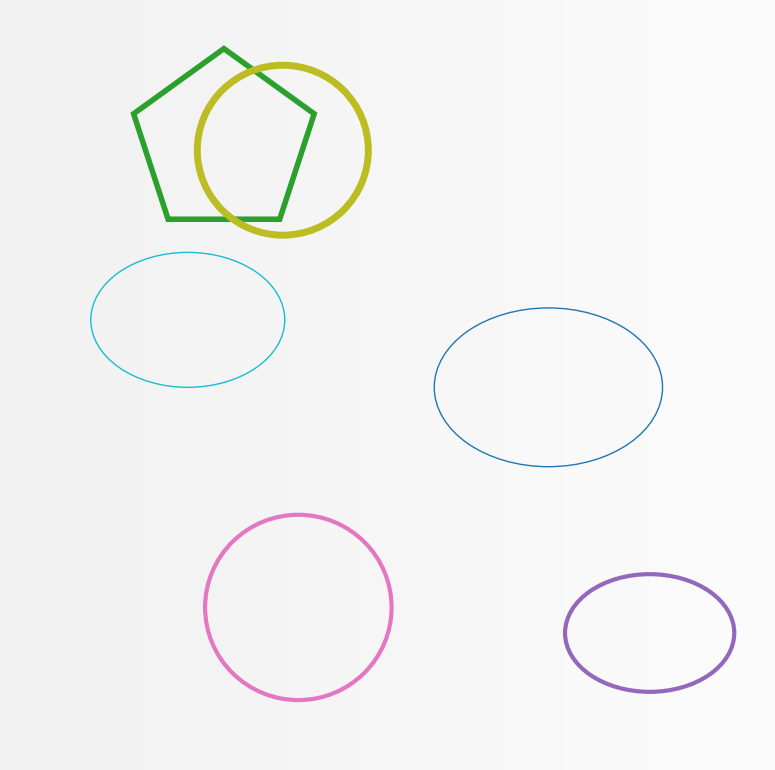[{"shape": "oval", "thickness": 0.5, "radius": 0.74, "center": [0.708, 0.497]}, {"shape": "pentagon", "thickness": 2, "radius": 0.61, "center": [0.289, 0.814]}, {"shape": "oval", "thickness": 1.5, "radius": 0.55, "center": [0.838, 0.178]}, {"shape": "circle", "thickness": 1.5, "radius": 0.6, "center": [0.385, 0.211]}, {"shape": "circle", "thickness": 2.5, "radius": 0.55, "center": [0.365, 0.805]}, {"shape": "oval", "thickness": 0.5, "radius": 0.63, "center": [0.242, 0.585]}]